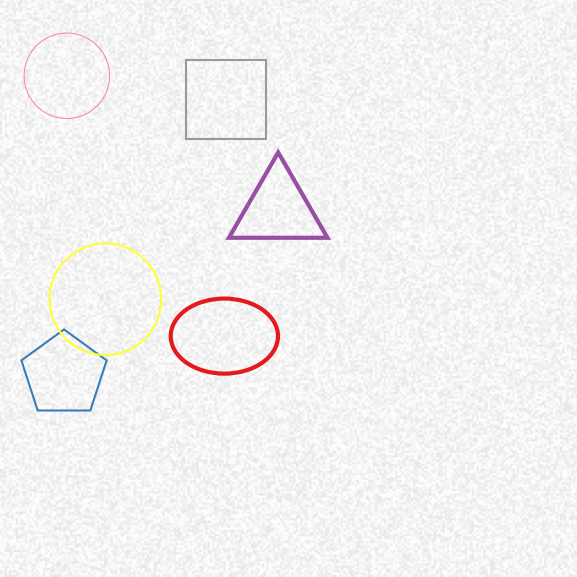[{"shape": "oval", "thickness": 2, "radius": 0.46, "center": [0.388, 0.417]}, {"shape": "pentagon", "thickness": 1, "radius": 0.39, "center": [0.111, 0.351]}, {"shape": "triangle", "thickness": 2, "radius": 0.49, "center": [0.482, 0.637]}, {"shape": "circle", "thickness": 1, "radius": 0.48, "center": [0.182, 0.481]}, {"shape": "circle", "thickness": 0.5, "radius": 0.37, "center": [0.116, 0.868]}, {"shape": "square", "thickness": 1, "radius": 0.35, "center": [0.391, 0.827]}]